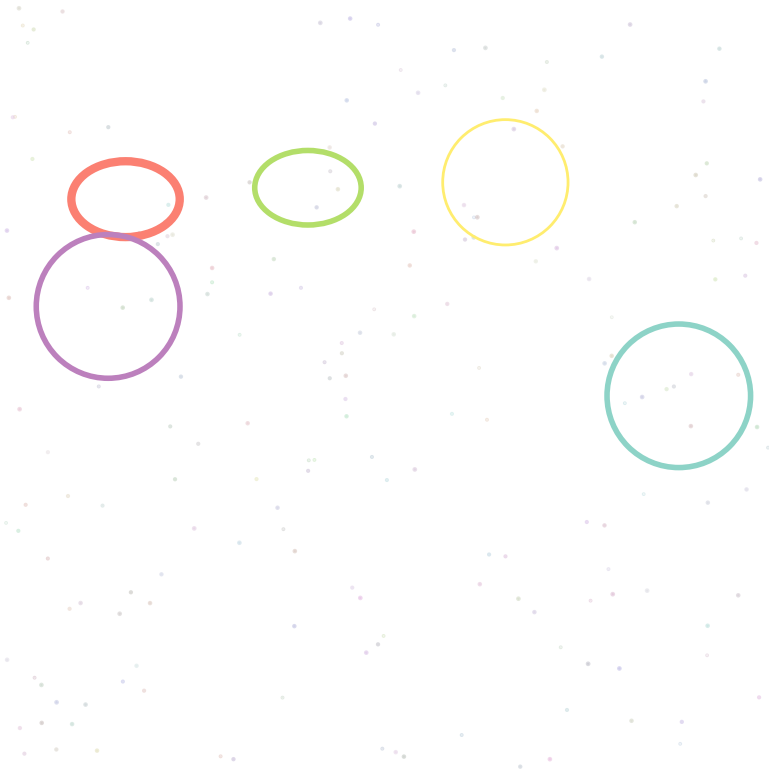[{"shape": "circle", "thickness": 2, "radius": 0.47, "center": [0.882, 0.486]}, {"shape": "oval", "thickness": 3, "radius": 0.35, "center": [0.163, 0.741]}, {"shape": "oval", "thickness": 2, "radius": 0.35, "center": [0.4, 0.756]}, {"shape": "circle", "thickness": 2, "radius": 0.47, "center": [0.14, 0.602]}, {"shape": "circle", "thickness": 1, "radius": 0.41, "center": [0.656, 0.763]}]